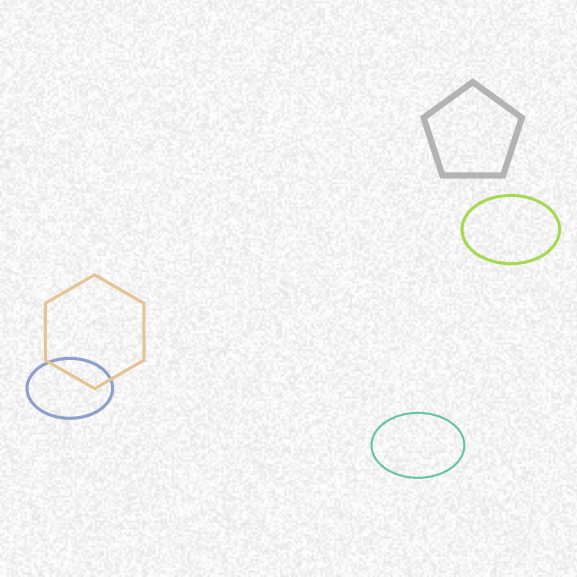[{"shape": "oval", "thickness": 1, "radius": 0.4, "center": [0.724, 0.228]}, {"shape": "oval", "thickness": 1.5, "radius": 0.37, "center": [0.121, 0.327]}, {"shape": "oval", "thickness": 1.5, "radius": 0.42, "center": [0.884, 0.602]}, {"shape": "hexagon", "thickness": 1.5, "radius": 0.49, "center": [0.164, 0.425]}, {"shape": "pentagon", "thickness": 3, "radius": 0.45, "center": [0.819, 0.768]}]